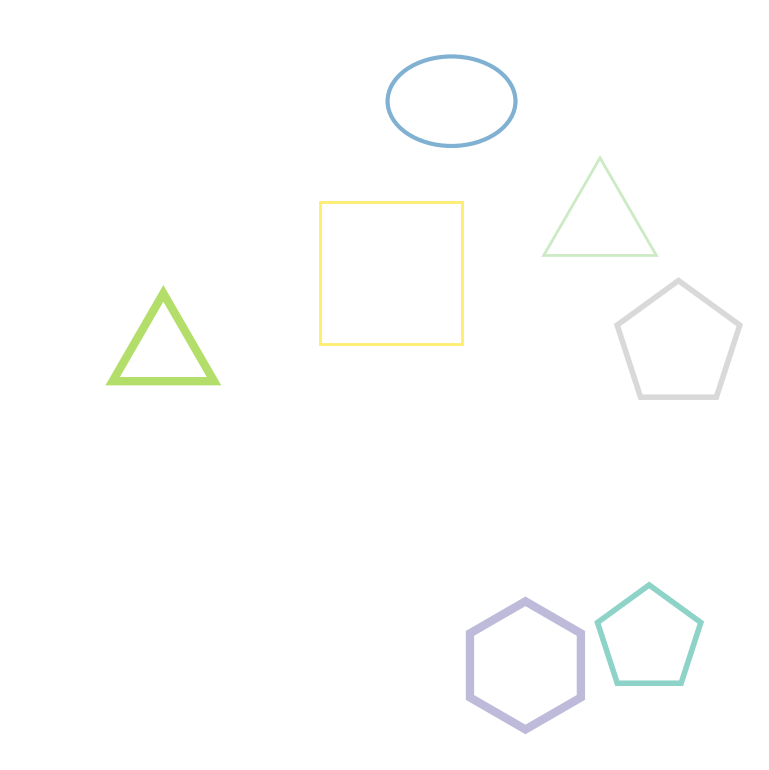[{"shape": "pentagon", "thickness": 2, "radius": 0.35, "center": [0.843, 0.17]}, {"shape": "hexagon", "thickness": 3, "radius": 0.42, "center": [0.682, 0.136]}, {"shape": "oval", "thickness": 1.5, "radius": 0.42, "center": [0.586, 0.869]}, {"shape": "triangle", "thickness": 3, "radius": 0.38, "center": [0.212, 0.543]}, {"shape": "pentagon", "thickness": 2, "radius": 0.42, "center": [0.881, 0.552]}, {"shape": "triangle", "thickness": 1, "radius": 0.42, "center": [0.779, 0.71]}, {"shape": "square", "thickness": 1, "radius": 0.46, "center": [0.508, 0.645]}]